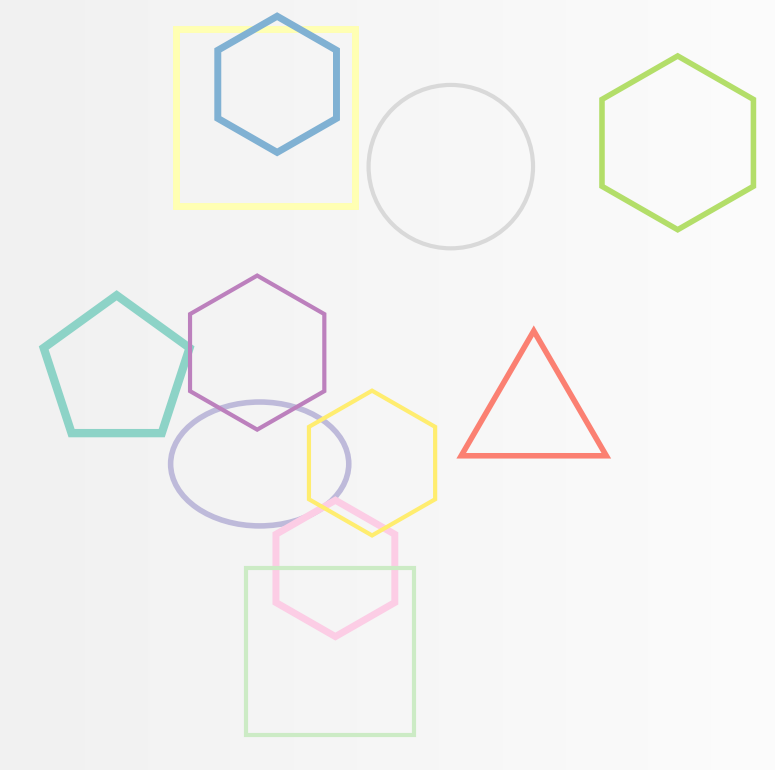[{"shape": "pentagon", "thickness": 3, "radius": 0.49, "center": [0.151, 0.518]}, {"shape": "square", "thickness": 2.5, "radius": 0.57, "center": [0.343, 0.848]}, {"shape": "oval", "thickness": 2, "radius": 0.57, "center": [0.335, 0.397]}, {"shape": "triangle", "thickness": 2, "radius": 0.54, "center": [0.689, 0.462]}, {"shape": "hexagon", "thickness": 2.5, "radius": 0.44, "center": [0.358, 0.891]}, {"shape": "hexagon", "thickness": 2, "radius": 0.56, "center": [0.874, 0.814]}, {"shape": "hexagon", "thickness": 2.5, "radius": 0.44, "center": [0.433, 0.262]}, {"shape": "circle", "thickness": 1.5, "radius": 0.53, "center": [0.582, 0.784]}, {"shape": "hexagon", "thickness": 1.5, "radius": 0.5, "center": [0.332, 0.542]}, {"shape": "square", "thickness": 1.5, "radius": 0.54, "center": [0.426, 0.154]}, {"shape": "hexagon", "thickness": 1.5, "radius": 0.47, "center": [0.48, 0.399]}]